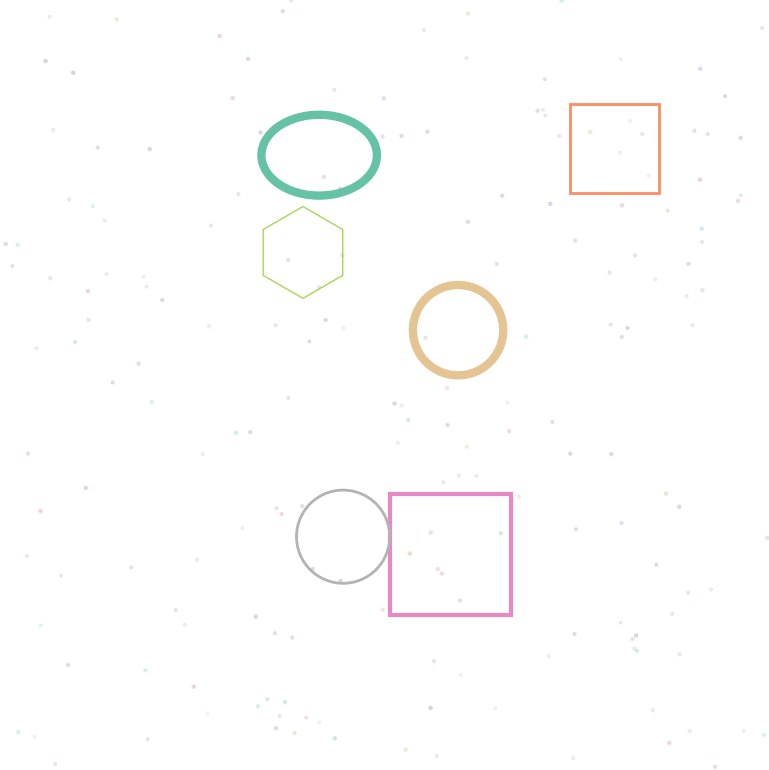[{"shape": "oval", "thickness": 3, "radius": 0.37, "center": [0.415, 0.798]}, {"shape": "square", "thickness": 1, "radius": 0.29, "center": [0.798, 0.807]}, {"shape": "square", "thickness": 1.5, "radius": 0.39, "center": [0.585, 0.28]}, {"shape": "hexagon", "thickness": 0.5, "radius": 0.3, "center": [0.393, 0.672]}, {"shape": "circle", "thickness": 3, "radius": 0.29, "center": [0.595, 0.571]}, {"shape": "circle", "thickness": 1, "radius": 0.3, "center": [0.446, 0.303]}]